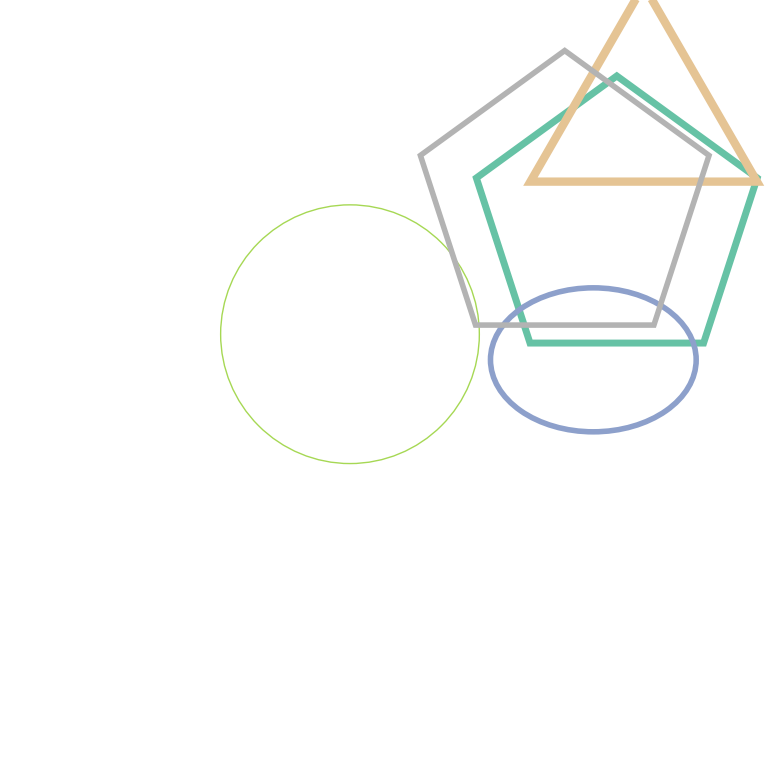[{"shape": "pentagon", "thickness": 2.5, "radius": 0.96, "center": [0.801, 0.71]}, {"shape": "oval", "thickness": 2, "radius": 0.67, "center": [0.771, 0.533]}, {"shape": "circle", "thickness": 0.5, "radius": 0.84, "center": [0.455, 0.566]}, {"shape": "triangle", "thickness": 3, "radius": 0.85, "center": [0.836, 0.849]}, {"shape": "pentagon", "thickness": 2, "radius": 0.99, "center": [0.733, 0.737]}]